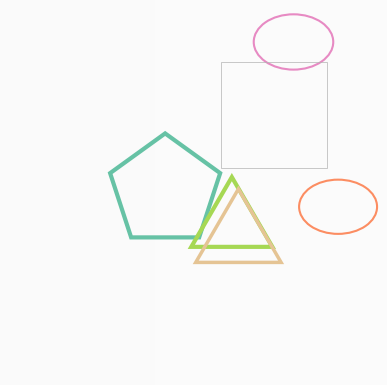[{"shape": "pentagon", "thickness": 3, "radius": 0.75, "center": [0.426, 0.504]}, {"shape": "oval", "thickness": 1.5, "radius": 0.5, "center": [0.872, 0.463]}, {"shape": "oval", "thickness": 1.5, "radius": 0.51, "center": [0.757, 0.891]}, {"shape": "triangle", "thickness": 3, "radius": 0.6, "center": [0.598, 0.419]}, {"shape": "triangle", "thickness": 2.5, "radius": 0.64, "center": [0.615, 0.382]}, {"shape": "square", "thickness": 0.5, "radius": 0.68, "center": [0.706, 0.701]}]